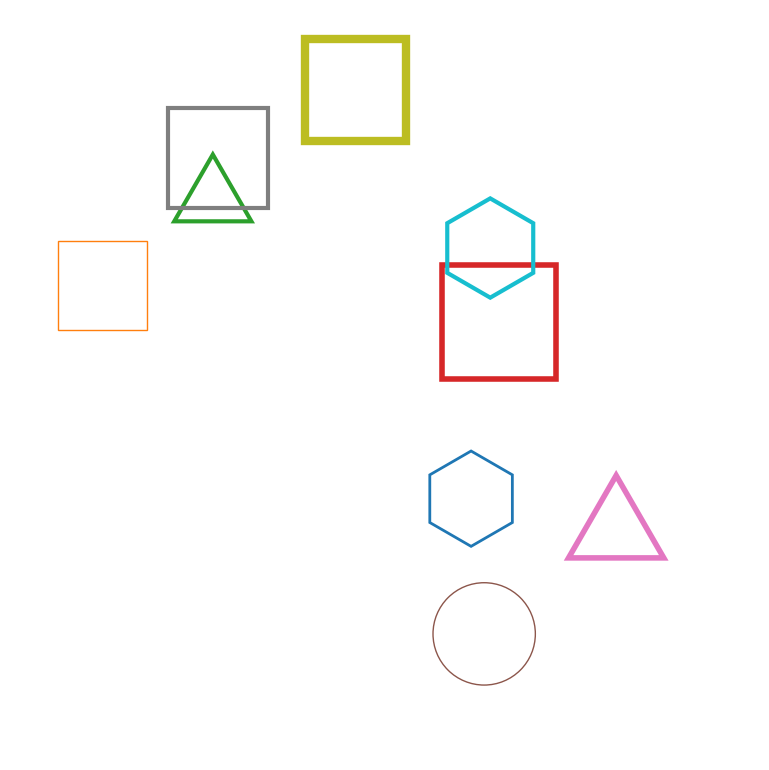[{"shape": "hexagon", "thickness": 1, "radius": 0.31, "center": [0.612, 0.352]}, {"shape": "square", "thickness": 0.5, "radius": 0.29, "center": [0.133, 0.629]}, {"shape": "triangle", "thickness": 1.5, "radius": 0.29, "center": [0.276, 0.741]}, {"shape": "square", "thickness": 2, "radius": 0.37, "center": [0.648, 0.582]}, {"shape": "circle", "thickness": 0.5, "radius": 0.33, "center": [0.629, 0.177]}, {"shape": "triangle", "thickness": 2, "radius": 0.36, "center": [0.8, 0.311]}, {"shape": "square", "thickness": 1.5, "radius": 0.32, "center": [0.283, 0.795]}, {"shape": "square", "thickness": 3, "radius": 0.33, "center": [0.462, 0.883]}, {"shape": "hexagon", "thickness": 1.5, "radius": 0.32, "center": [0.637, 0.678]}]